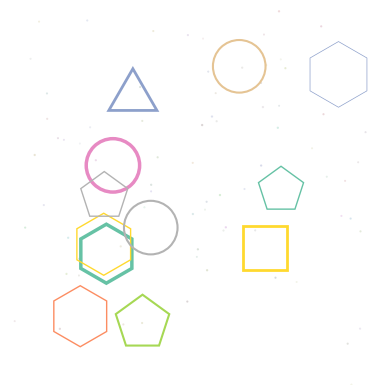[{"shape": "hexagon", "thickness": 2.5, "radius": 0.38, "center": [0.276, 0.341]}, {"shape": "pentagon", "thickness": 1, "radius": 0.31, "center": [0.73, 0.507]}, {"shape": "hexagon", "thickness": 1, "radius": 0.4, "center": [0.208, 0.179]}, {"shape": "triangle", "thickness": 2, "radius": 0.36, "center": [0.345, 0.749]}, {"shape": "hexagon", "thickness": 0.5, "radius": 0.43, "center": [0.879, 0.807]}, {"shape": "circle", "thickness": 2.5, "radius": 0.35, "center": [0.293, 0.57]}, {"shape": "pentagon", "thickness": 1.5, "radius": 0.37, "center": [0.37, 0.162]}, {"shape": "hexagon", "thickness": 1, "radius": 0.4, "center": [0.269, 0.366]}, {"shape": "square", "thickness": 2, "radius": 0.29, "center": [0.689, 0.355]}, {"shape": "circle", "thickness": 1.5, "radius": 0.34, "center": [0.621, 0.828]}, {"shape": "circle", "thickness": 1.5, "radius": 0.35, "center": [0.392, 0.409]}, {"shape": "pentagon", "thickness": 1, "radius": 0.32, "center": [0.271, 0.49]}]